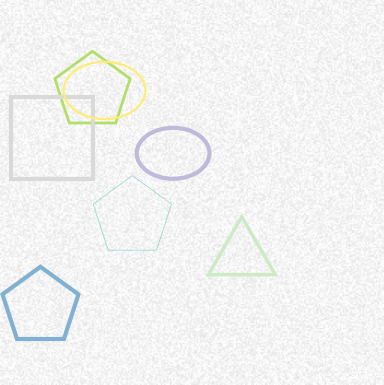[{"shape": "pentagon", "thickness": 0.5, "radius": 0.53, "center": [0.344, 0.437]}, {"shape": "oval", "thickness": 3, "radius": 0.47, "center": [0.45, 0.602]}, {"shape": "pentagon", "thickness": 3, "radius": 0.52, "center": [0.105, 0.203]}, {"shape": "pentagon", "thickness": 2, "radius": 0.51, "center": [0.24, 0.764]}, {"shape": "square", "thickness": 3, "radius": 0.53, "center": [0.136, 0.641]}, {"shape": "triangle", "thickness": 2.5, "radius": 0.5, "center": [0.628, 0.337]}, {"shape": "oval", "thickness": 1.5, "radius": 0.53, "center": [0.272, 0.765]}]